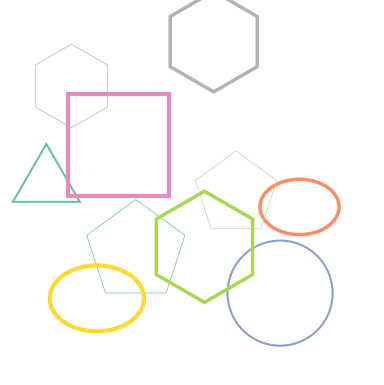[{"shape": "triangle", "thickness": 1.5, "radius": 0.5, "center": [0.12, 0.526]}, {"shape": "pentagon", "thickness": 0.5, "radius": 0.67, "center": [0.353, 0.347]}, {"shape": "oval", "thickness": 2.5, "radius": 0.51, "center": [0.778, 0.462]}, {"shape": "circle", "thickness": 1.5, "radius": 0.68, "center": [0.728, 0.239]}, {"shape": "square", "thickness": 3, "radius": 0.66, "center": [0.308, 0.623]}, {"shape": "hexagon", "thickness": 2.5, "radius": 0.72, "center": [0.531, 0.359]}, {"shape": "oval", "thickness": 3, "radius": 0.61, "center": [0.252, 0.225]}, {"shape": "pentagon", "thickness": 0.5, "radius": 0.55, "center": [0.613, 0.497]}, {"shape": "hexagon", "thickness": 0.5, "radius": 0.54, "center": [0.186, 0.777]}, {"shape": "hexagon", "thickness": 2.5, "radius": 0.65, "center": [0.555, 0.892]}]